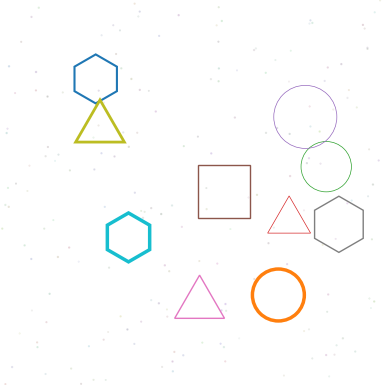[{"shape": "hexagon", "thickness": 1.5, "radius": 0.32, "center": [0.249, 0.795]}, {"shape": "circle", "thickness": 2.5, "radius": 0.34, "center": [0.723, 0.234]}, {"shape": "circle", "thickness": 0.5, "radius": 0.33, "center": [0.847, 0.567]}, {"shape": "triangle", "thickness": 0.5, "radius": 0.32, "center": [0.751, 0.427]}, {"shape": "circle", "thickness": 0.5, "radius": 0.41, "center": [0.793, 0.696]}, {"shape": "square", "thickness": 1, "radius": 0.34, "center": [0.582, 0.503]}, {"shape": "triangle", "thickness": 1, "radius": 0.37, "center": [0.518, 0.211]}, {"shape": "hexagon", "thickness": 1, "radius": 0.36, "center": [0.88, 0.417]}, {"shape": "triangle", "thickness": 2, "radius": 0.37, "center": [0.26, 0.667]}, {"shape": "hexagon", "thickness": 2.5, "radius": 0.32, "center": [0.334, 0.383]}]